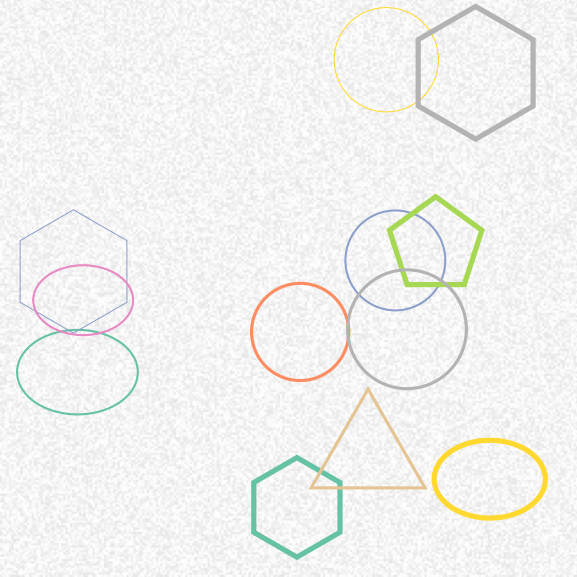[{"shape": "hexagon", "thickness": 2.5, "radius": 0.43, "center": [0.514, 0.121]}, {"shape": "oval", "thickness": 1, "radius": 0.52, "center": [0.134, 0.355]}, {"shape": "circle", "thickness": 1.5, "radius": 0.42, "center": [0.52, 0.424]}, {"shape": "hexagon", "thickness": 0.5, "radius": 0.53, "center": [0.127, 0.529]}, {"shape": "circle", "thickness": 1, "radius": 0.43, "center": [0.685, 0.548]}, {"shape": "oval", "thickness": 1, "radius": 0.43, "center": [0.144, 0.479]}, {"shape": "pentagon", "thickness": 2.5, "radius": 0.42, "center": [0.754, 0.574]}, {"shape": "circle", "thickness": 0.5, "radius": 0.45, "center": [0.669, 0.896]}, {"shape": "oval", "thickness": 2.5, "radius": 0.48, "center": [0.848, 0.169]}, {"shape": "triangle", "thickness": 1.5, "radius": 0.57, "center": [0.637, 0.211]}, {"shape": "hexagon", "thickness": 2.5, "radius": 0.57, "center": [0.824, 0.873]}, {"shape": "circle", "thickness": 1.5, "radius": 0.51, "center": [0.705, 0.429]}]